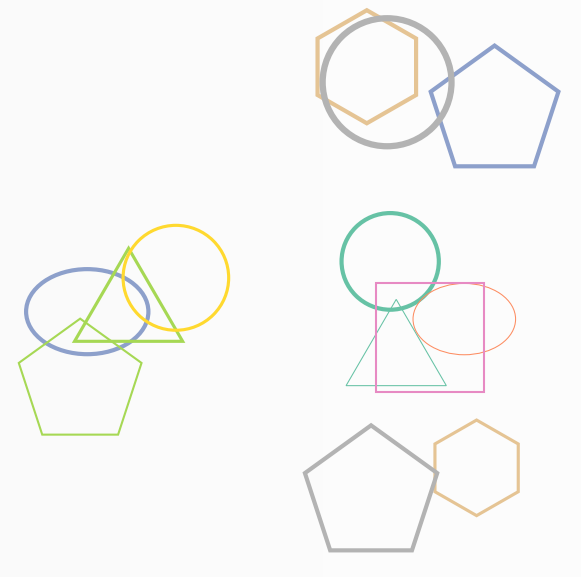[{"shape": "circle", "thickness": 2, "radius": 0.42, "center": [0.671, 0.546]}, {"shape": "triangle", "thickness": 0.5, "radius": 0.5, "center": [0.682, 0.381]}, {"shape": "oval", "thickness": 0.5, "radius": 0.44, "center": [0.799, 0.447]}, {"shape": "pentagon", "thickness": 2, "radius": 0.58, "center": [0.851, 0.805]}, {"shape": "oval", "thickness": 2, "radius": 0.53, "center": [0.15, 0.459]}, {"shape": "square", "thickness": 1, "radius": 0.47, "center": [0.74, 0.415]}, {"shape": "pentagon", "thickness": 1, "radius": 0.56, "center": [0.138, 0.336]}, {"shape": "triangle", "thickness": 1.5, "radius": 0.54, "center": [0.221, 0.462]}, {"shape": "circle", "thickness": 1.5, "radius": 0.45, "center": [0.303, 0.518]}, {"shape": "hexagon", "thickness": 1.5, "radius": 0.41, "center": [0.82, 0.189]}, {"shape": "hexagon", "thickness": 2, "radius": 0.49, "center": [0.631, 0.884]}, {"shape": "circle", "thickness": 3, "radius": 0.55, "center": [0.666, 0.857]}, {"shape": "pentagon", "thickness": 2, "radius": 0.6, "center": [0.638, 0.143]}]